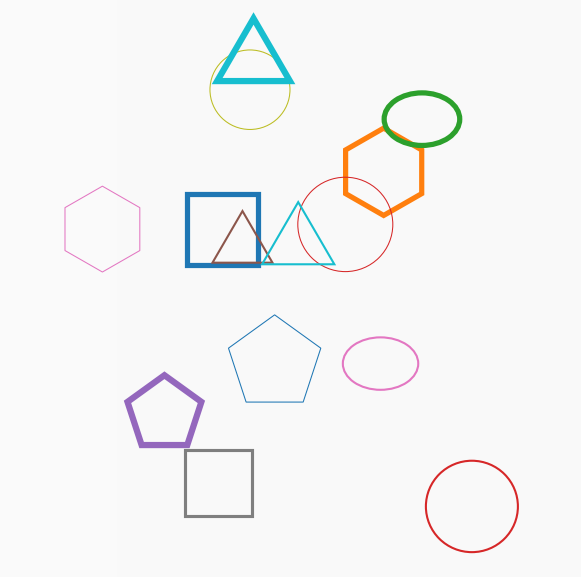[{"shape": "pentagon", "thickness": 0.5, "radius": 0.42, "center": [0.472, 0.37]}, {"shape": "square", "thickness": 2.5, "radius": 0.31, "center": [0.383, 0.602]}, {"shape": "hexagon", "thickness": 2.5, "radius": 0.38, "center": [0.66, 0.702]}, {"shape": "oval", "thickness": 2.5, "radius": 0.33, "center": [0.726, 0.793]}, {"shape": "circle", "thickness": 1, "radius": 0.4, "center": [0.812, 0.122]}, {"shape": "circle", "thickness": 0.5, "radius": 0.41, "center": [0.594, 0.611]}, {"shape": "pentagon", "thickness": 3, "radius": 0.33, "center": [0.283, 0.283]}, {"shape": "triangle", "thickness": 1, "radius": 0.3, "center": [0.417, 0.574]}, {"shape": "hexagon", "thickness": 0.5, "radius": 0.37, "center": [0.176, 0.602]}, {"shape": "oval", "thickness": 1, "radius": 0.32, "center": [0.655, 0.37]}, {"shape": "square", "thickness": 1.5, "radius": 0.29, "center": [0.376, 0.162]}, {"shape": "circle", "thickness": 0.5, "radius": 0.34, "center": [0.43, 0.844]}, {"shape": "triangle", "thickness": 1, "radius": 0.36, "center": [0.513, 0.577]}, {"shape": "triangle", "thickness": 3, "radius": 0.36, "center": [0.436, 0.895]}]